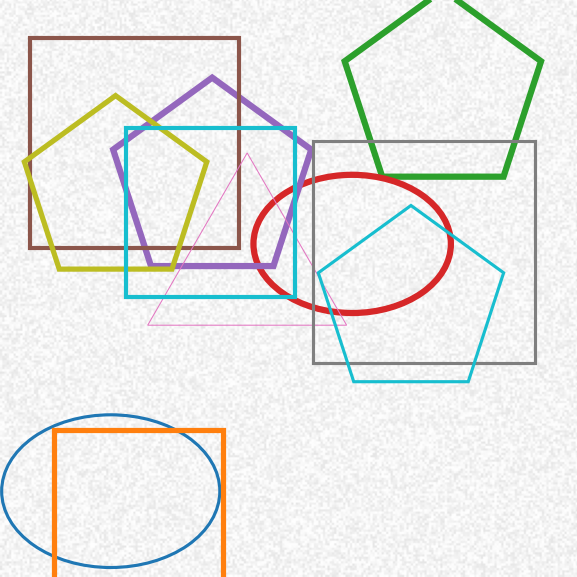[{"shape": "oval", "thickness": 1.5, "radius": 0.94, "center": [0.192, 0.149]}, {"shape": "square", "thickness": 2.5, "radius": 0.73, "center": [0.24, 0.108]}, {"shape": "pentagon", "thickness": 3, "radius": 0.89, "center": [0.767, 0.838]}, {"shape": "oval", "thickness": 3, "radius": 0.85, "center": [0.61, 0.577]}, {"shape": "pentagon", "thickness": 3, "radius": 0.9, "center": [0.367, 0.684]}, {"shape": "square", "thickness": 2, "radius": 0.91, "center": [0.233, 0.751]}, {"shape": "triangle", "thickness": 0.5, "radius": 0.99, "center": [0.428, 0.535]}, {"shape": "square", "thickness": 1.5, "radius": 0.96, "center": [0.734, 0.563]}, {"shape": "pentagon", "thickness": 2.5, "radius": 0.83, "center": [0.2, 0.668]}, {"shape": "square", "thickness": 2, "radius": 0.73, "center": [0.365, 0.632]}, {"shape": "pentagon", "thickness": 1.5, "radius": 0.84, "center": [0.712, 0.475]}]